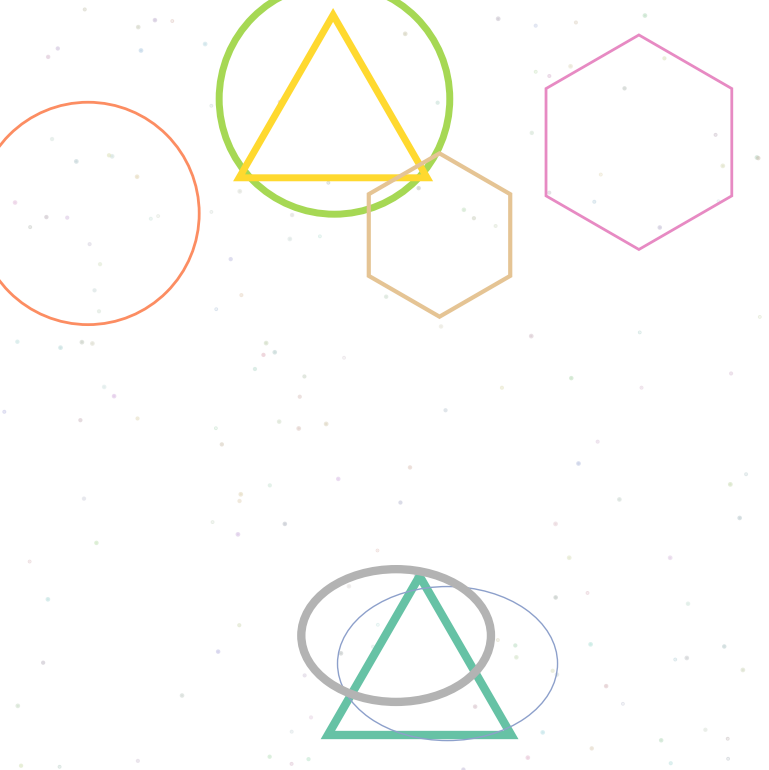[{"shape": "triangle", "thickness": 3, "radius": 0.69, "center": [0.545, 0.114]}, {"shape": "circle", "thickness": 1, "radius": 0.72, "center": [0.114, 0.723]}, {"shape": "oval", "thickness": 0.5, "radius": 0.71, "center": [0.581, 0.138]}, {"shape": "hexagon", "thickness": 1, "radius": 0.7, "center": [0.83, 0.815]}, {"shape": "circle", "thickness": 2.5, "radius": 0.75, "center": [0.434, 0.872]}, {"shape": "triangle", "thickness": 2.5, "radius": 0.7, "center": [0.433, 0.84]}, {"shape": "hexagon", "thickness": 1.5, "radius": 0.53, "center": [0.571, 0.695]}, {"shape": "oval", "thickness": 3, "radius": 0.62, "center": [0.514, 0.175]}]